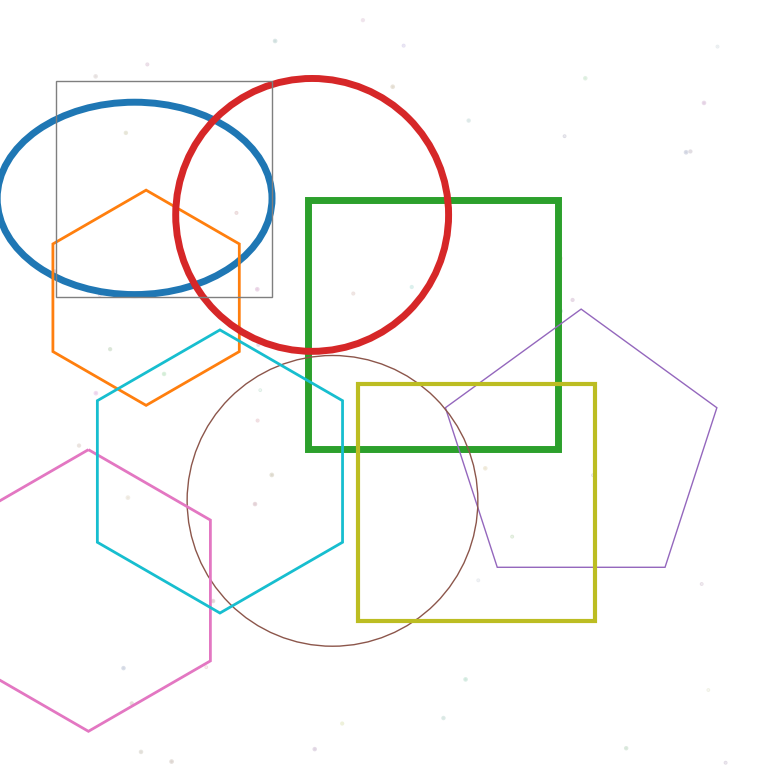[{"shape": "oval", "thickness": 2.5, "radius": 0.89, "center": [0.175, 0.742]}, {"shape": "hexagon", "thickness": 1, "radius": 0.7, "center": [0.19, 0.613]}, {"shape": "square", "thickness": 2.5, "radius": 0.81, "center": [0.562, 0.579]}, {"shape": "circle", "thickness": 2.5, "radius": 0.89, "center": [0.405, 0.721]}, {"shape": "pentagon", "thickness": 0.5, "radius": 0.93, "center": [0.755, 0.413]}, {"shape": "circle", "thickness": 0.5, "radius": 0.94, "center": [0.432, 0.35]}, {"shape": "hexagon", "thickness": 1, "radius": 0.91, "center": [0.115, 0.233]}, {"shape": "square", "thickness": 0.5, "radius": 0.7, "center": [0.213, 0.755]}, {"shape": "square", "thickness": 1.5, "radius": 0.77, "center": [0.619, 0.348]}, {"shape": "hexagon", "thickness": 1, "radius": 0.92, "center": [0.286, 0.388]}]